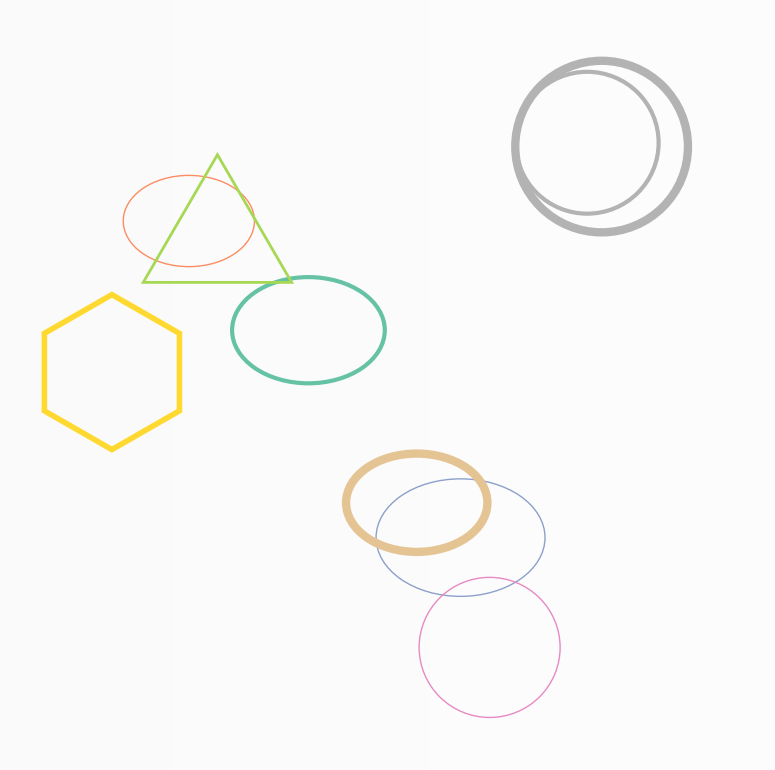[{"shape": "oval", "thickness": 1.5, "radius": 0.49, "center": [0.398, 0.571]}, {"shape": "oval", "thickness": 0.5, "radius": 0.42, "center": [0.244, 0.713]}, {"shape": "oval", "thickness": 0.5, "radius": 0.54, "center": [0.594, 0.302]}, {"shape": "circle", "thickness": 0.5, "radius": 0.45, "center": [0.632, 0.159]}, {"shape": "triangle", "thickness": 1, "radius": 0.55, "center": [0.281, 0.689]}, {"shape": "hexagon", "thickness": 2, "radius": 0.5, "center": [0.144, 0.517]}, {"shape": "oval", "thickness": 3, "radius": 0.46, "center": [0.538, 0.347]}, {"shape": "circle", "thickness": 3, "radius": 0.56, "center": [0.776, 0.81]}, {"shape": "circle", "thickness": 1.5, "radius": 0.46, "center": [0.758, 0.815]}]